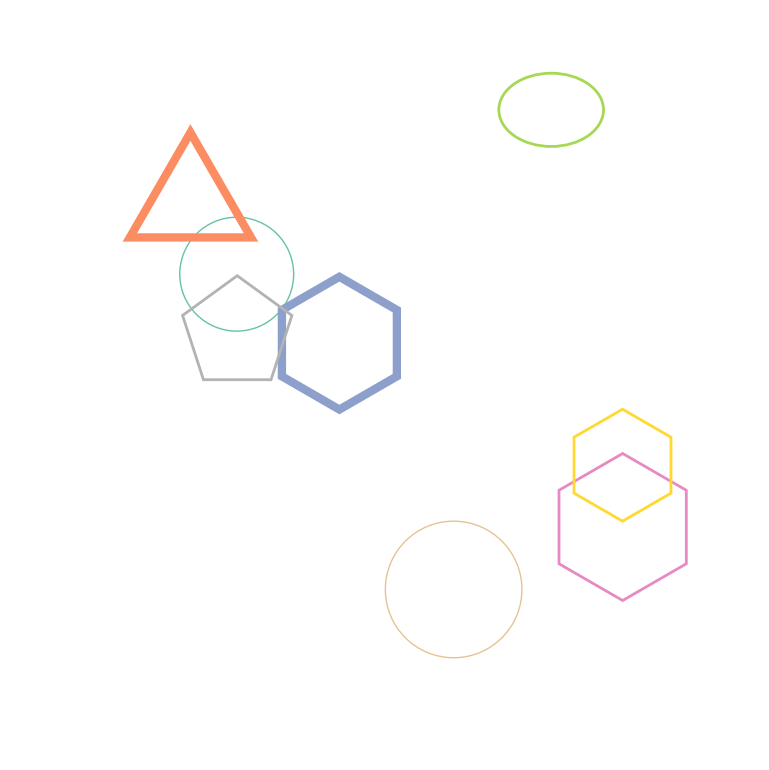[{"shape": "circle", "thickness": 0.5, "radius": 0.37, "center": [0.307, 0.644]}, {"shape": "triangle", "thickness": 3, "radius": 0.45, "center": [0.247, 0.737]}, {"shape": "hexagon", "thickness": 3, "radius": 0.43, "center": [0.441, 0.554]}, {"shape": "hexagon", "thickness": 1, "radius": 0.48, "center": [0.809, 0.316]}, {"shape": "oval", "thickness": 1, "radius": 0.34, "center": [0.716, 0.857]}, {"shape": "hexagon", "thickness": 1, "radius": 0.36, "center": [0.808, 0.396]}, {"shape": "circle", "thickness": 0.5, "radius": 0.44, "center": [0.589, 0.234]}, {"shape": "pentagon", "thickness": 1, "radius": 0.37, "center": [0.308, 0.567]}]